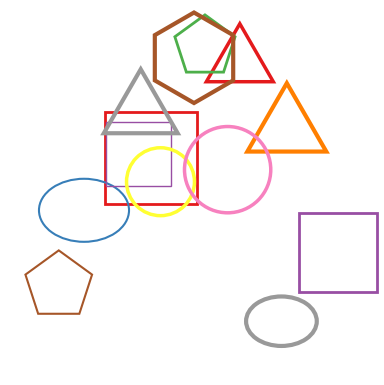[{"shape": "triangle", "thickness": 2.5, "radius": 0.5, "center": [0.623, 0.838]}, {"shape": "square", "thickness": 2, "radius": 0.6, "center": [0.392, 0.589]}, {"shape": "oval", "thickness": 1.5, "radius": 0.58, "center": [0.218, 0.454]}, {"shape": "pentagon", "thickness": 2, "radius": 0.41, "center": [0.532, 0.879]}, {"shape": "square", "thickness": 1, "radius": 0.42, "center": [0.36, 0.6]}, {"shape": "square", "thickness": 2, "radius": 0.51, "center": [0.878, 0.345]}, {"shape": "triangle", "thickness": 3, "radius": 0.59, "center": [0.745, 0.666]}, {"shape": "circle", "thickness": 2.5, "radius": 0.44, "center": [0.417, 0.528]}, {"shape": "pentagon", "thickness": 1.5, "radius": 0.45, "center": [0.153, 0.259]}, {"shape": "hexagon", "thickness": 3, "radius": 0.59, "center": [0.504, 0.85]}, {"shape": "circle", "thickness": 2.5, "radius": 0.56, "center": [0.591, 0.559]}, {"shape": "oval", "thickness": 3, "radius": 0.46, "center": [0.731, 0.166]}, {"shape": "triangle", "thickness": 3, "radius": 0.55, "center": [0.366, 0.709]}]